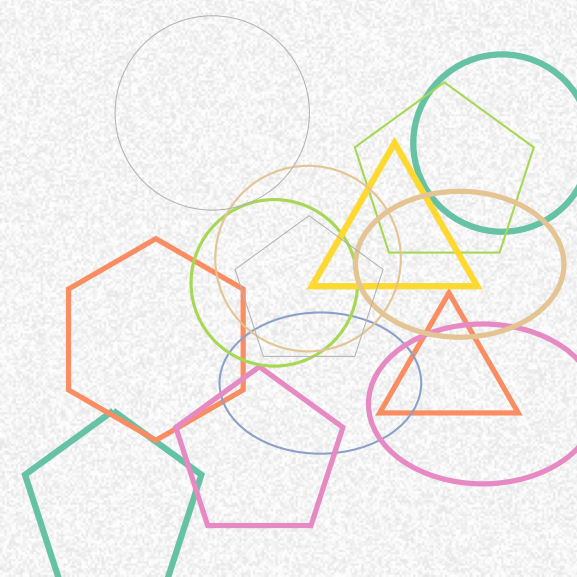[{"shape": "pentagon", "thickness": 3, "radius": 0.8, "center": [0.196, 0.127]}, {"shape": "circle", "thickness": 3, "radius": 0.77, "center": [0.869, 0.751]}, {"shape": "hexagon", "thickness": 2.5, "radius": 0.87, "center": [0.27, 0.411]}, {"shape": "triangle", "thickness": 2.5, "radius": 0.69, "center": [0.777, 0.353]}, {"shape": "oval", "thickness": 1, "radius": 0.87, "center": [0.555, 0.336]}, {"shape": "pentagon", "thickness": 2.5, "radius": 0.76, "center": [0.449, 0.212]}, {"shape": "oval", "thickness": 2.5, "radius": 0.99, "center": [0.836, 0.3]}, {"shape": "pentagon", "thickness": 1, "radius": 0.81, "center": [0.769, 0.694]}, {"shape": "circle", "thickness": 1.5, "radius": 0.72, "center": [0.475, 0.509]}, {"shape": "triangle", "thickness": 3, "radius": 0.83, "center": [0.683, 0.586]}, {"shape": "oval", "thickness": 2.5, "radius": 0.9, "center": [0.796, 0.542]}, {"shape": "circle", "thickness": 1, "radius": 0.8, "center": [0.533, 0.551]}, {"shape": "circle", "thickness": 0.5, "radius": 0.84, "center": [0.368, 0.804]}, {"shape": "pentagon", "thickness": 0.5, "radius": 0.67, "center": [0.535, 0.491]}]